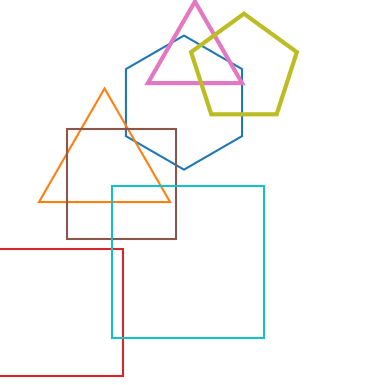[{"shape": "hexagon", "thickness": 1.5, "radius": 0.87, "center": [0.478, 0.733]}, {"shape": "triangle", "thickness": 1.5, "radius": 0.98, "center": [0.272, 0.574]}, {"shape": "square", "thickness": 1.5, "radius": 0.82, "center": [0.155, 0.188]}, {"shape": "square", "thickness": 1.5, "radius": 0.71, "center": [0.315, 0.522]}, {"shape": "triangle", "thickness": 3, "radius": 0.71, "center": [0.506, 0.855]}, {"shape": "pentagon", "thickness": 3, "radius": 0.72, "center": [0.634, 0.82]}, {"shape": "square", "thickness": 1.5, "radius": 0.99, "center": [0.489, 0.319]}]